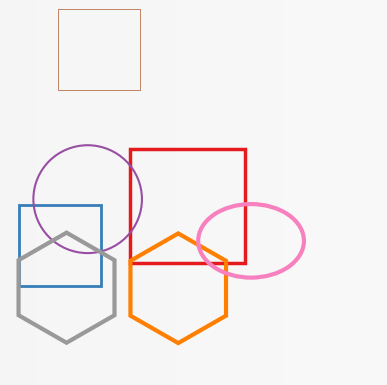[{"shape": "square", "thickness": 2.5, "radius": 0.74, "center": [0.484, 0.465]}, {"shape": "square", "thickness": 2, "radius": 0.53, "center": [0.156, 0.362]}, {"shape": "circle", "thickness": 1.5, "radius": 0.7, "center": [0.226, 0.483]}, {"shape": "hexagon", "thickness": 3, "radius": 0.71, "center": [0.46, 0.251]}, {"shape": "square", "thickness": 0.5, "radius": 0.53, "center": [0.256, 0.871]}, {"shape": "oval", "thickness": 3, "radius": 0.68, "center": [0.648, 0.374]}, {"shape": "hexagon", "thickness": 3, "radius": 0.71, "center": [0.172, 0.253]}]